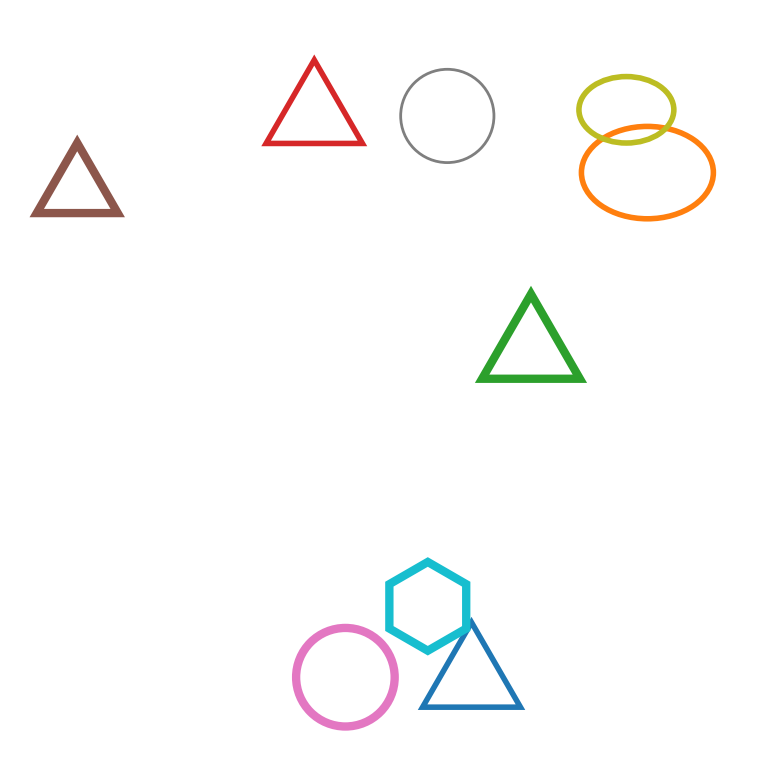[{"shape": "triangle", "thickness": 2, "radius": 0.37, "center": [0.612, 0.118]}, {"shape": "oval", "thickness": 2, "radius": 0.43, "center": [0.841, 0.776]}, {"shape": "triangle", "thickness": 3, "radius": 0.37, "center": [0.69, 0.545]}, {"shape": "triangle", "thickness": 2, "radius": 0.36, "center": [0.408, 0.85]}, {"shape": "triangle", "thickness": 3, "radius": 0.3, "center": [0.1, 0.754]}, {"shape": "circle", "thickness": 3, "radius": 0.32, "center": [0.449, 0.12]}, {"shape": "circle", "thickness": 1, "radius": 0.3, "center": [0.581, 0.849]}, {"shape": "oval", "thickness": 2, "radius": 0.31, "center": [0.813, 0.857]}, {"shape": "hexagon", "thickness": 3, "radius": 0.29, "center": [0.556, 0.213]}]